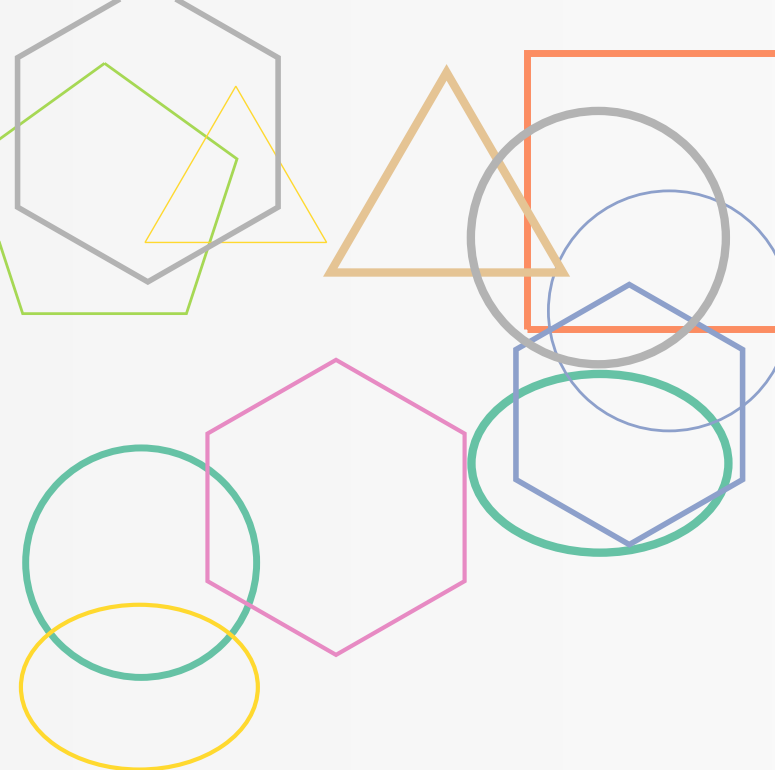[{"shape": "oval", "thickness": 3, "radius": 0.83, "center": [0.774, 0.398]}, {"shape": "circle", "thickness": 2.5, "radius": 0.75, "center": [0.182, 0.269]}, {"shape": "square", "thickness": 2.5, "radius": 0.9, "center": [0.86, 0.752]}, {"shape": "circle", "thickness": 1, "radius": 0.78, "center": [0.863, 0.596]}, {"shape": "hexagon", "thickness": 2, "radius": 0.84, "center": [0.812, 0.462]}, {"shape": "hexagon", "thickness": 1.5, "radius": 0.96, "center": [0.434, 0.341]}, {"shape": "pentagon", "thickness": 1, "radius": 0.9, "center": [0.135, 0.738]}, {"shape": "oval", "thickness": 1.5, "radius": 0.76, "center": [0.18, 0.108]}, {"shape": "triangle", "thickness": 0.5, "radius": 0.68, "center": [0.304, 0.753]}, {"shape": "triangle", "thickness": 3, "radius": 0.87, "center": [0.576, 0.733]}, {"shape": "hexagon", "thickness": 2, "radius": 0.97, "center": [0.191, 0.828]}, {"shape": "circle", "thickness": 3, "radius": 0.82, "center": [0.772, 0.691]}]